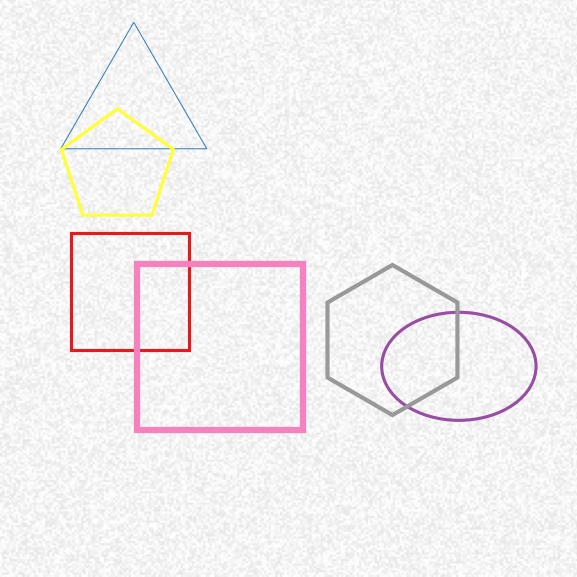[{"shape": "square", "thickness": 1.5, "radius": 0.51, "center": [0.225, 0.494]}, {"shape": "triangle", "thickness": 0.5, "radius": 0.73, "center": [0.232, 0.815]}, {"shape": "oval", "thickness": 1.5, "radius": 0.67, "center": [0.795, 0.365]}, {"shape": "pentagon", "thickness": 1.5, "radius": 0.51, "center": [0.203, 0.709]}, {"shape": "square", "thickness": 3, "radius": 0.72, "center": [0.381, 0.398]}, {"shape": "hexagon", "thickness": 2, "radius": 0.65, "center": [0.68, 0.41]}]